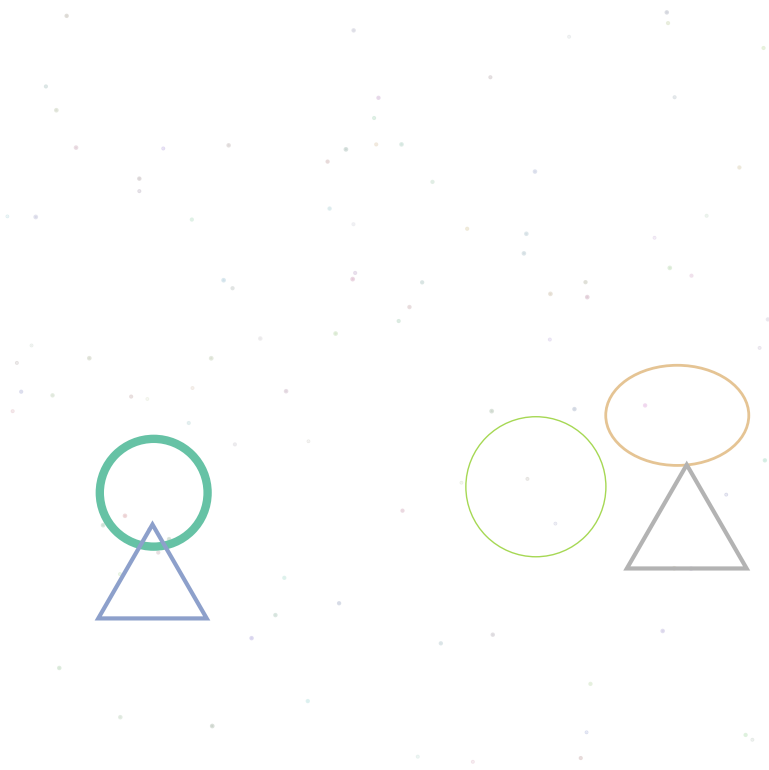[{"shape": "circle", "thickness": 3, "radius": 0.35, "center": [0.2, 0.36]}, {"shape": "triangle", "thickness": 1.5, "radius": 0.41, "center": [0.198, 0.238]}, {"shape": "circle", "thickness": 0.5, "radius": 0.45, "center": [0.696, 0.368]}, {"shape": "oval", "thickness": 1, "radius": 0.46, "center": [0.88, 0.461]}, {"shape": "triangle", "thickness": 1.5, "radius": 0.45, "center": [0.892, 0.307]}]